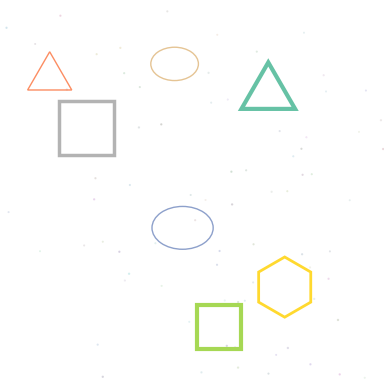[{"shape": "triangle", "thickness": 3, "radius": 0.4, "center": [0.697, 0.757]}, {"shape": "triangle", "thickness": 1, "radius": 0.33, "center": [0.129, 0.799]}, {"shape": "oval", "thickness": 1, "radius": 0.4, "center": [0.474, 0.408]}, {"shape": "square", "thickness": 3, "radius": 0.29, "center": [0.568, 0.151]}, {"shape": "hexagon", "thickness": 2, "radius": 0.39, "center": [0.739, 0.254]}, {"shape": "oval", "thickness": 1, "radius": 0.31, "center": [0.454, 0.834]}, {"shape": "square", "thickness": 2.5, "radius": 0.35, "center": [0.224, 0.668]}]